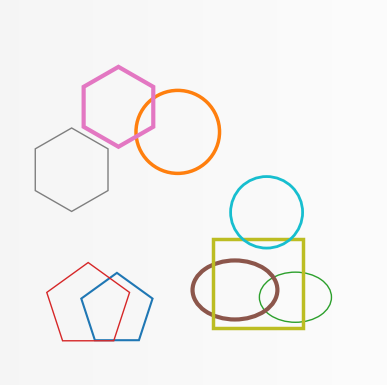[{"shape": "pentagon", "thickness": 1.5, "radius": 0.48, "center": [0.302, 0.195]}, {"shape": "circle", "thickness": 2.5, "radius": 0.54, "center": [0.459, 0.657]}, {"shape": "oval", "thickness": 1, "radius": 0.47, "center": [0.762, 0.228]}, {"shape": "pentagon", "thickness": 1, "radius": 0.56, "center": [0.228, 0.206]}, {"shape": "oval", "thickness": 3, "radius": 0.55, "center": [0.606, 0.247]}, {"shape": "hexagon", "thickness": 3, "radius": 0.52, "center": [0.306, 0.723]}, {"shape": "hexagon", "thickness": 1, "radius": 0.54, "center": [0.185, 0.559]}, {"shape": "square", "thickness": 2.5, "radius": 0.58, "center": [0.666, 0.264]}, {"shape": "circle", "thickness": 2, "radius": 0.46, "center": [0.688, 0.449]}]